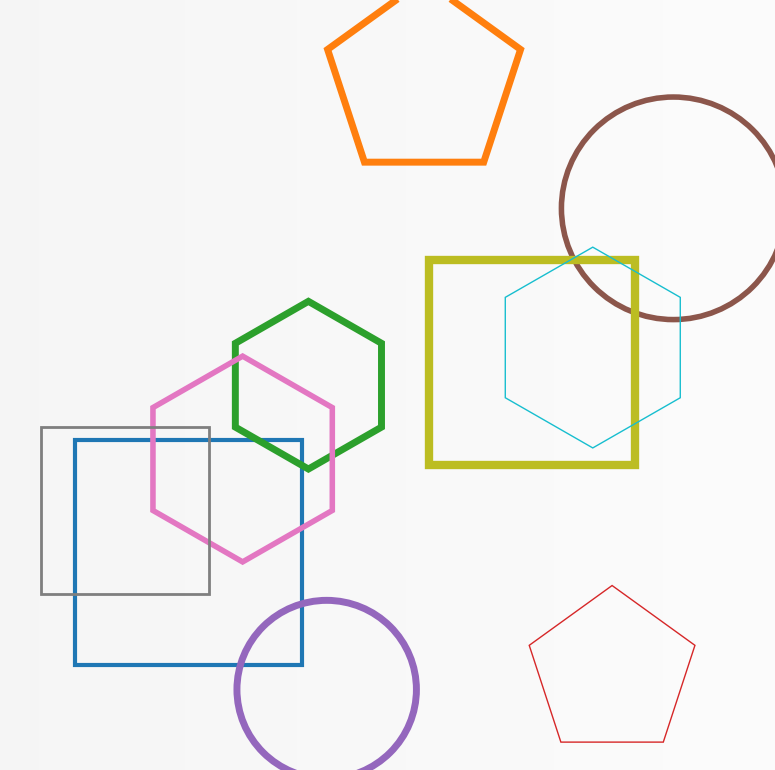[{"shape": "square", "thickness": 1.5, "radius": 0.73, "center": [0.243, 0.282]}, {"shape": "pentagon", "thickness": 2.5, "radius": 0.65, "center": [0.547, 0.895]}, {"shape": "hexagon", "thickness": 2.5, "radius": 0.54, "center": [0.398, 0.5]}, {"shape": "pentagon", "thickness": 0.5, "radius": 0.56, "center": [0.79, 0.127]}, {"shape": "circle", "thickness": 2.5, "radius": 0.58, "center": [0.422, 0.105]}, {"shape": "circle", "thickness": 2, "radius": 0.72, "center": [0.869, 0.729]}, {"shape": "hexagon", "thickness": 2, "radius": 0.67, "center": [0.313, 0.404]}, {"shape": "square", "thickness": 1, "radius": 0.54, "center": [0.162, 0.337]}, {"shape": "square", "thickness": 3, "radius": 0.66, "center": [0.686, 0.529]}, {"shape": "hexagon", "thickness": 0.5, "radius": 0.65, "center": [0.765, 0.549]}]